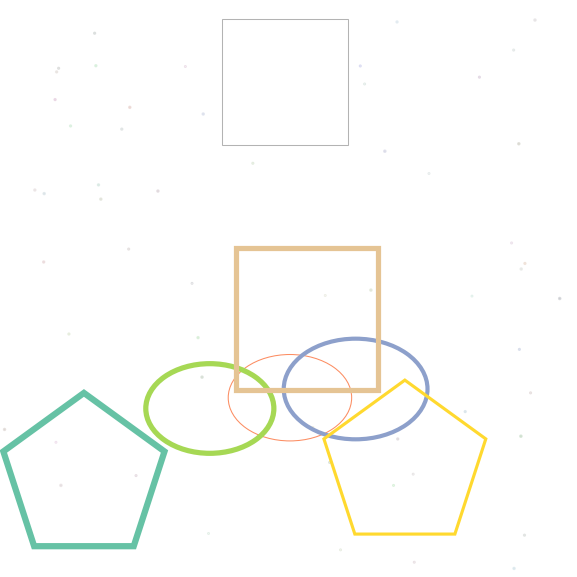[{"shape": "pentagon", "thickness": 3, "radius": 0.73, "center": [0.145, 0.172]}, {"shape": "oval", "thickness": 0.5, "radius": 0.53, "center": [0.502, 0.31]}, {"shape": "oval", "thickness": 2, "radius": 0.62, "center": [0.616, 0.326]}, {"shape": "oval", "thickness": 2.5, "radius": 0.55, "center": [0.363, 0.292]}, {"shape": "pentagon", "thickness": 1.5, "radius": 0.74, "center": [0.701, 0.194]}, {"shape": "square", "thickness": 2.5, "radius": 0.61, "center": [0.532, 0.447]}, {"shape": "square", "thickness": 0.5, "radius": 0.55, "center": [0.493, 0.857]}]